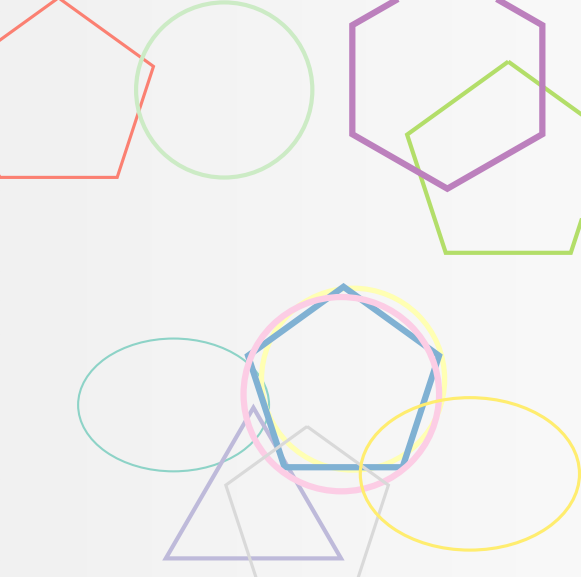[{"shape": "oval", "thickness": 1, "radius": 0.82, "center": [0.299, 0.298]}, {"shape": "circle", "thickness": 2.5, "radius": 0.79, "center": [0.607, 0.343]}, {"shape": "triangle", "thickness": 2, "radius": 0.87, "center": [0.436, 0.119]}, {"shape": "pentagon", "thickness": 1.5, "radius": 0.86, "center": [0.101, 0.831]}, {"shape": "pentagon", "thickness": 3, "radius": 0.86, "center": [0.591, 0.33]}, {"shape": "pentagon", "thickness": 2, "radius": 0.92, "center": [0.874, 0.709]}, {"shape": "circle", "thickness": 3, "radius": 0.84, "center": [0.587, 0.317]}, {"shape": "pentagon", "thickness": 1.5, "radius": 0.74, "center": [0.528, 0.114]}, {"shape": "hexagon", "thickness": 3, "radius": 0.94, "center": [0.77, 0.861]}, {"shape": "circle", "thickness": 2, "radius": 0.76, "center": [0.386, 0.843]}, {"shape": "oval", "thickness": 1.5, "radius": 0.94, "center": [0.808, 0.179]}]